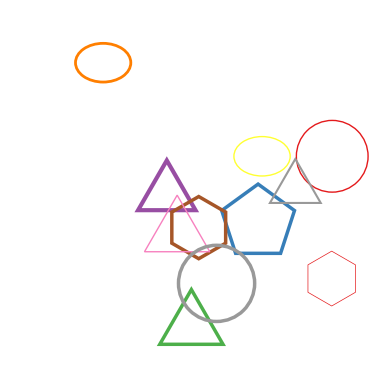[{"shape": "hexagon", "thickness": 0.5, "radius": 0.36, "center": [0.862, 0.276]}, {"shape": "circle", "thickness": 1, "radius": 0.47, "center": [0.863, 0.594]}, {"shape": "pentagon", "thickness": 2.5, "radius": 0.5, "center": [0.67, 0.422]}, {"shape": "triangle", "thickness": 2.5, "radius": 0.47, "center": [0.497, 0.153]}, {"shape": "triangle", "thickness": 3, "radius": 0.43, "center": [0.433, 0.497]}, {"shape": "oval", "thickness": 2, "radius": 0.36, "center": [0.268, 0.837]}, {"shape": "oval", "thickness": 1, "radius": 0.37, "center": [0.681, 0.594]}, {"shape": "hexagon", "thickness": 2.5, "radius": 0.4, "center": [0.516, 0.409]}, {"shape": "triangle", "thickness": 1, "radius": 0.49, "center": [0.46, 0.395]}, {"shape": "circle", "thickness": 2.5, "radius": 0.49, "center": [0.563, 0.264]}, {"shape": "triangle", "thickness": 1.5, "radius": 0.38, "center": [0.767, 0.511]}]